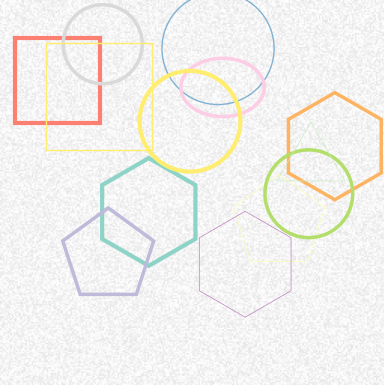[{"shape": "hexagon", "thickness": 3, "radius": 0.7, "center": [0.386, 0.449]}, {"shape": "pentagon", "thickness": 0.5, "radius": 0.62, "center": [0.725, 0.422]}, {"shape": "pentagon", "thickness": 2.5, "radius": 0.62, "center": [0.281, 0.336]}, {"shape": "square", "thickness": 3, "radius": 0.55, "center": [0.149, 0.791]}, {"shape": "circle", "thickness": 1, "radius": 0.73, "center": [0.566, 0.874]}, {"shape": "hexagon", "thickness": 2.5, "radius": 0.7, "center": [0.87, 0.62]}, {"shape": "circle", "thickness": 2.5, "radius": 0.57, "center": [0.802, 0.497]}, {"shape": "oval", "thickness": 2.5, "radius": 0.54, "center": [0.578, 0.773]}, {"shape": "circle", "thickness": 2.5, "radius": 0.51, "center": [0.267, 0.885]}, {"shape": "hexagon", "thickness": 0.5, "radius": 0.69, "center": [0.637, 0.314]}, {"shape": "triangle", "thickness": 0.5, "radius": 0.51, "center": [0.808, 0.581]}, {"shape": "square", "thickness": 1, "radius": 0.69, "center": [0.257, 0.75]}, {"shape": "circle", "thickness": 3, "radius": 0.65, "center": [0.494, 0.685]}]